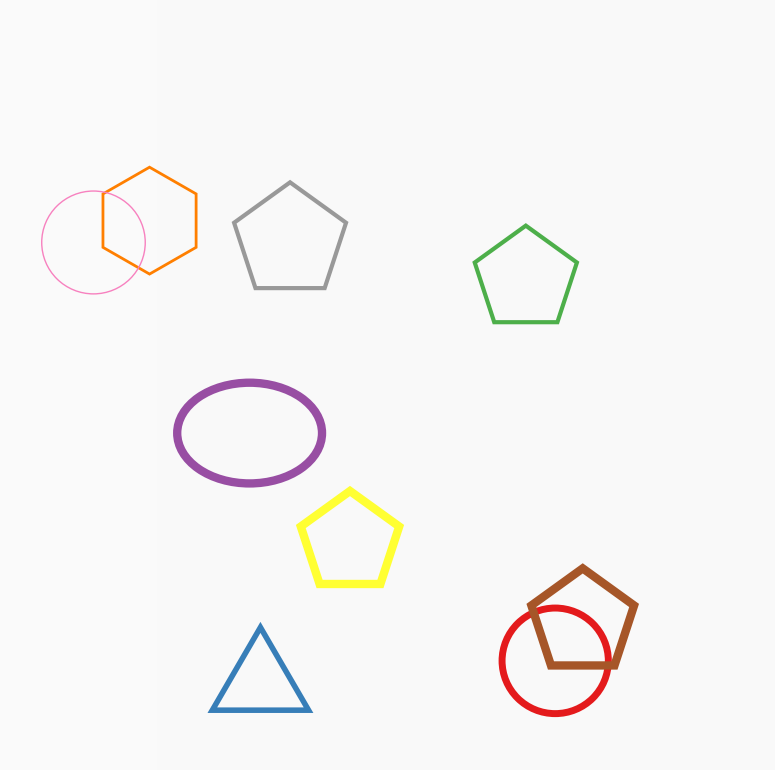[{"shape": "circle", "thickness": 2.5, "radius": 0.34, "center": [0.716, 0.142]}, {"shape": "triangle", "thickness": 2, "radius": 0.36, "center": [0.336, 0.114]}, {"shape": "pentagon", "thickness": 1.5, "radius": 0.35, "center": [0.678, 0.638]}, {"shape": "oval", "thickness": 3, "radius": 0.47, "center": [0.322, 0.438]}, {"shape": "hexagon", "thickness": 1, "radius": 0.35, "center": [0.193, 0.713]}, {"shape": "pentagon", "thickness": 3, "radius": 0.33, "center": [0.452, 0.296]}, {"shape": "pentagon", "thickness": 3, "radius": 0.35, "center": [0.752, 0.192]}, {"shape": "circle", "thickness": 0.5, "radius": 0.33, "center": [0.121, 0.685]}, {"shape": "pentagon", "thickness": 1.5, "radius": 0.38, "center": [0.374, 0.687]}]